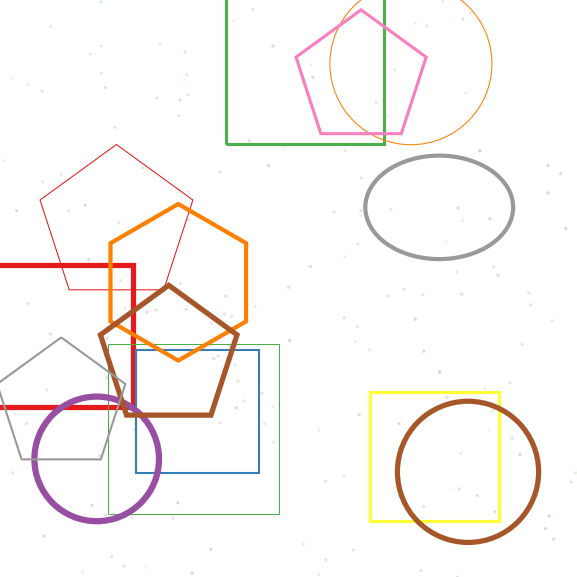[{"shape": "pentagon", "thickness": 0.5, "radius": 0.7, "center": [0.202, 0.61]}, {"shape": "square", "thickness": 2.5, "radius": 0.61, "center": [0.108, 0.417]}, {"shape": "square", "thickness": 1, "radius": 0.53, "center": [0.342, 0.287]}, {"shape": "square", "thickness": 0.5, "radius": 0.74, "center": [0.335, 0.256]}, {"shape": "square", "thickness": 1.5, "radius": 0.68, "center": [0.528, 0.887]}, {"shape": "circle", "thickness": 3, "radius": 0.54, "center": [0.167, 0.204]}, {"shape": "hexagon", "thickness": 2, "radius": 0.68, "center": [0.309, 0.51]}, {"shape": "circle", "thickness": 0.5, "radius": 0.7, "center": [0.712, 0.889]}, {"shape": "square", "thickness": 1.5, "radius": 0.56, "center": [0.752, 0.209]}, {"shape": "circle", "thickness": 2.5, "radius": 0.61, "center": [0.81, 0.182]}, {"shape": "pentagon", "thickness": 2.5, "radius": 0.62, "center": [0.292, 0.381]}, {"shape": "pentagon", "thickness": 1.5, "radius": 0.59, "center": [0.625, 0.864]}, {"shape": "pentagon", "thickness": 1, "radius": 0.58, "center": [0.106, 0.298]}, {"shape": "oval", "thickness": 2, "radius": 0.64, "center": [0.761, 0.64]}]